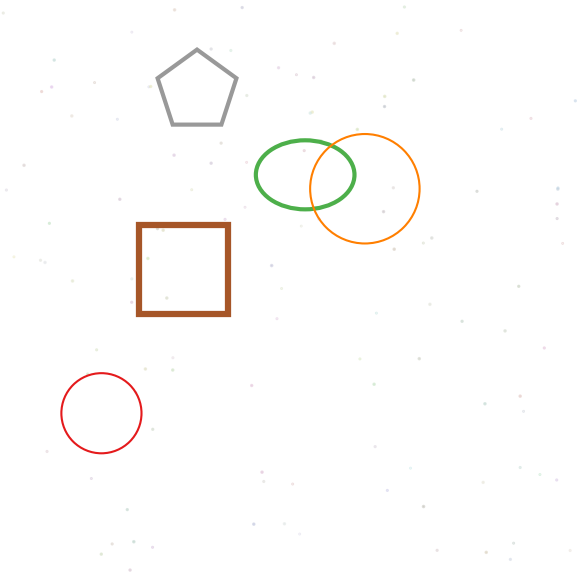[{"shape": "circle", "thickness": 1, "radius": 0.35, "center": [0.176, 0.284]}, {"shape": "oval", "thickness": 2, "radius": 0.43, "center": [0.528, 0.696]}, {"shape": "circle", "thickness": 1, "radius": 0.47, "center": [0.632, 0.672]}, {"shape": "square", "thickness": 3, "radius": 0.39, "center": [0.317, 0.533]}, {"shape": "pentagon", "thickness": 2, "radius": 0.36, "center": [0.341, 0.841]}]